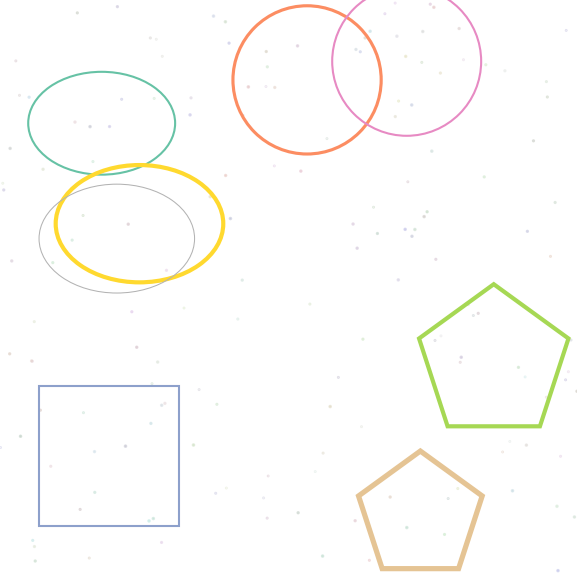[{"shape": "oval", "thickness": 1, "radius": 0.64, "center": [0.176, 0.786]}, {"shape": "circle", "thickness": 1.5, "radius": 0.64, "center": [0.532, 0.861]}, {"shape": "square", "thickness": 1, "radius": 0.61, "center": [0.189, 0.209]}, {"shape": "circle", "thickness": 1, "radius": 0.64, "center": [0.704, 0.893]}, {"shape": "pentagon", "thickness": 2, "radius": 0.68, "center": [0.855, 0.371]}, {"shape": "oval", "thickness": 2, "radius": 0.73, "center": [0.242, 0.612]}, {"shape": "pentagon", "thickness": 2.5, "radius": 0.56, "center": [0.728, 0.106]}, {"shape": "oval", "thickness": 0.5, "radius": 0.67, "center": [0.202, 0.586]}]